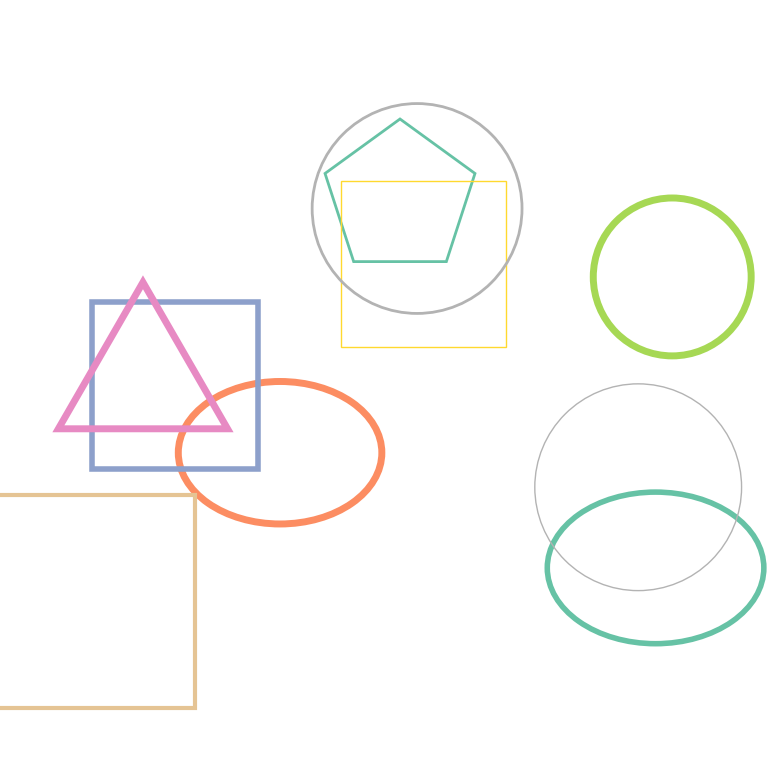[{"shape": "oval", "thickness": 2, "radius": 0.7, "center": [0.851, 0.262]}, {"shape": "pentagon", "thickness": 1, "radius": 0.51, "center": [0.519, 0.743]}, {"shape": "oval", "thickness": 2.5, "radius": 0.66, "center": [0.364, 0.412]}, {"shape": "square", "thickness": 2, "radius": 0.54, "center": [0.227, 0.499]}, {"shape": "triangle", "thickness": 2.5, "radius": 0.63, "center": [0.186, 0.507]}, {"shape": "circle", "thickness": 2.5, "radius": 0.51, "center": [0.873, 0.64]}, {"shape": "square", "thickness": 0.5, "radius": 0.54, "center": [0.55, 0.657]}, {"shape": "square", "thickness": 1.5, "radius": 0.69, "center": [0.115, 0.219]}, {"shape": "circle", "thickness": 0.5, "radius": 0.67, "center": [0.829, 0.367]}, {"shape": "circle", "thickness": 1, "radius": 0.68, "center": [0.542, 0.729]}]